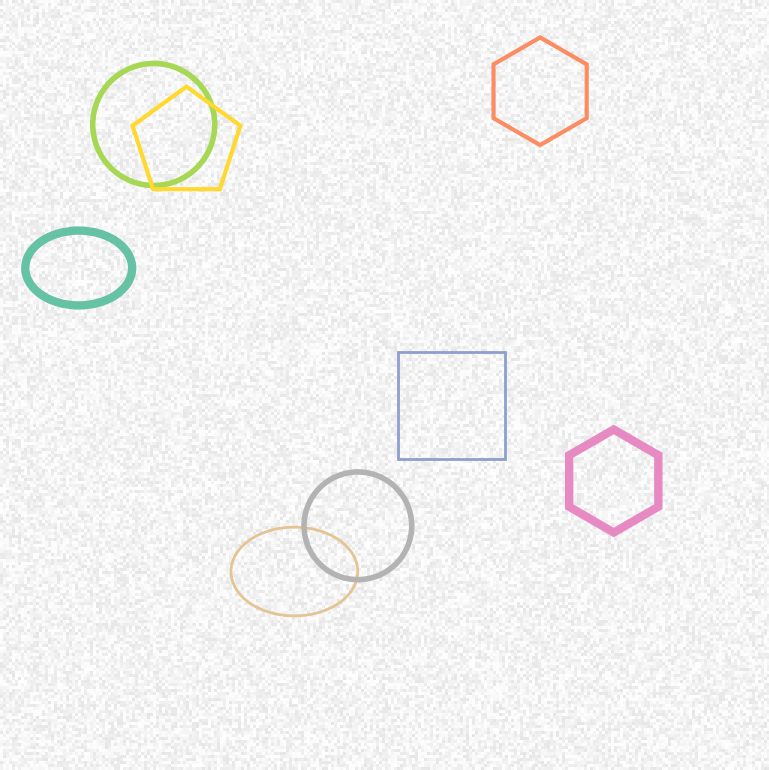[{"shape": "oval", "thickness": 3, "radius": 0.35, "center": [0.102, 0.652]}, {"shape": "hexagon", "thickness": 1.5, "radius": 0.35, "center": [0.701, 0.881]}, {"shape": "square", "thickness": 1, "radius": 0.35, "center": [0.586, 0.473]}, {"shape": "hexagon", "thickness": 3, "radius": 0.33, "center": [0.797, 0.375]}, {"shape": "circle", "thickness": 2, "radius": 0.4, "center": [0.2, 0.838]}, {"shape": "pentagon", "thickness": 1.5, "radius": 0.37, "center": [0.242, 0.814]}, {"shape": "oval", "thickness": 1, "radius": 0.41, "center": [0.382, 0.258]}, {"shape": "circle", "thickness": 2, "radius": 0.35, "center": [0.465, 0.317]}]